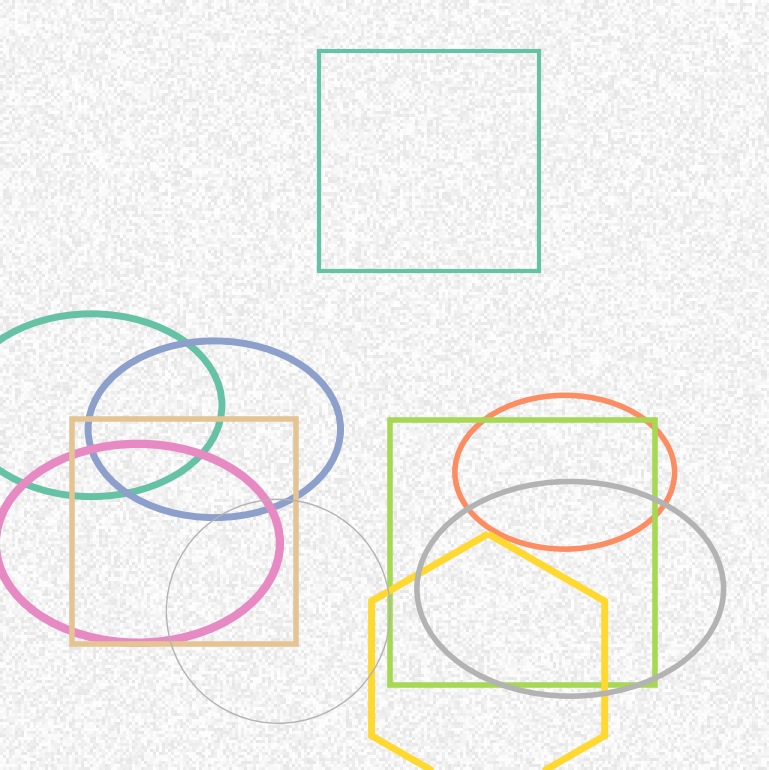[{"shape": "square", "thickness": 1.5, "radius": 0.71, "center": [0.557, 0.791]}, {"shape": "oval", "thickness": 2.5, "radius": 0.85, "center": [0.119, 0.474]}, {"shape": "oval", "thickness": 2, "radius": 0.71, "center": [0.733, 0.387]}, {"shape": "oval", "thickness": 2.5, "radius": 0.82, "center": [0.278, 0.443]}, {"shape": "oval", "thickness": 3, "radius": 0.92, "center": [0.179, 0.295]}, {"shape": "square", "thickness": 2, "radius": 0.86, "center": [0.678, 0.282]}, {"shape": "hexagon", "thickness": 2.5, "radius": 0.87, "center": [0.634, 0.132]}, {"shape": "square", "thickness": 2, "radius": 0.73, "center": [0.239, 0.31]}, {"shape": "oval", "thickness": 2, "radius": 1.0, "center": [0.741, 0.235]}, {"shape": "circle", "thickness": 0.5, "radius": 0.73, "center": [0.361, 0.206]}]